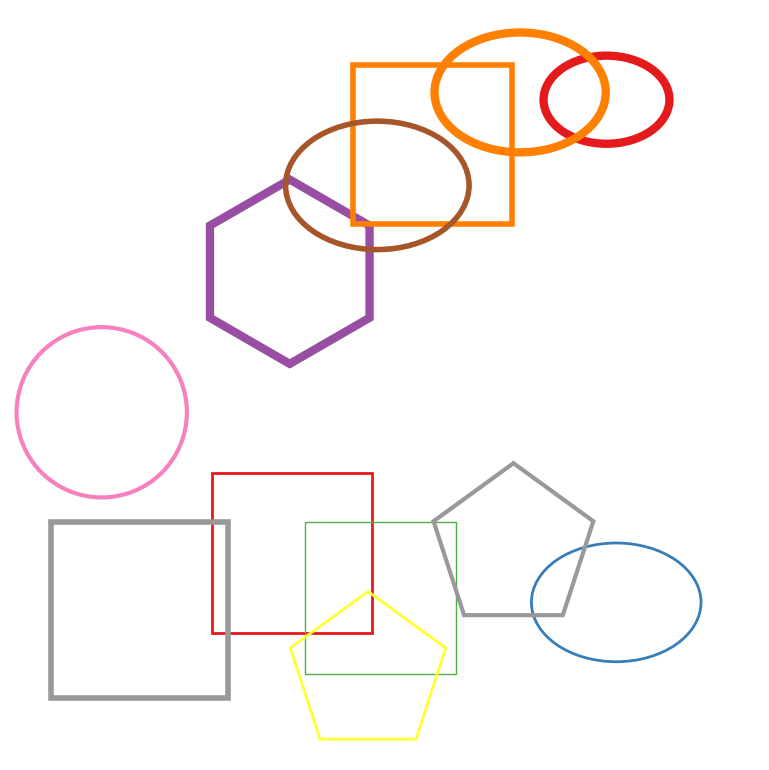[{"shape": "square", "thickness": 1, "radius": 0.52, "center": [0.379, 0.282]}, {"shape": "oval", "thickness": 3, "radius": 0.41, "center": [0.788, 0.871]}, {"shape": "oval", "thickness": 1, "radius": 0.55, "center": [0.8, 0.218]}, {"shape": "square", "thickness": 0.5, "radius": 0.49, "center": [0.494, 0.223]}, {"shape": "hexagon", "thickness": 3, "radius": 0.6, "center": [0.376, 0.647]}, {"shape": "oval", "thickness": 3, "radius": 0.56, "center": [0.675, 0.88]}, {"shape": "square", "thickness": 2, "radius": 0.52, "center": [0.561, 0.813]}, {"shape": "pentagon", "thickness": 1, "radius": 0.53, "center": [0.478, 0.126]}, {"shape": "oval", "thickness": 2, "radius": 0.6, "center": [0.49, 0.759]}, {"shape": "circle", "thickness": 1.5, "radius": 0.55, "center": [0.132, 0.465]}, {"shape": "pentagon", "thickness": 1.5, "radius": 0.55, "center": [0.667, 0.289]}, {"shape": "square", "thickness": 2, "radius": 0.57, "center": [0.181, 0.208]}]